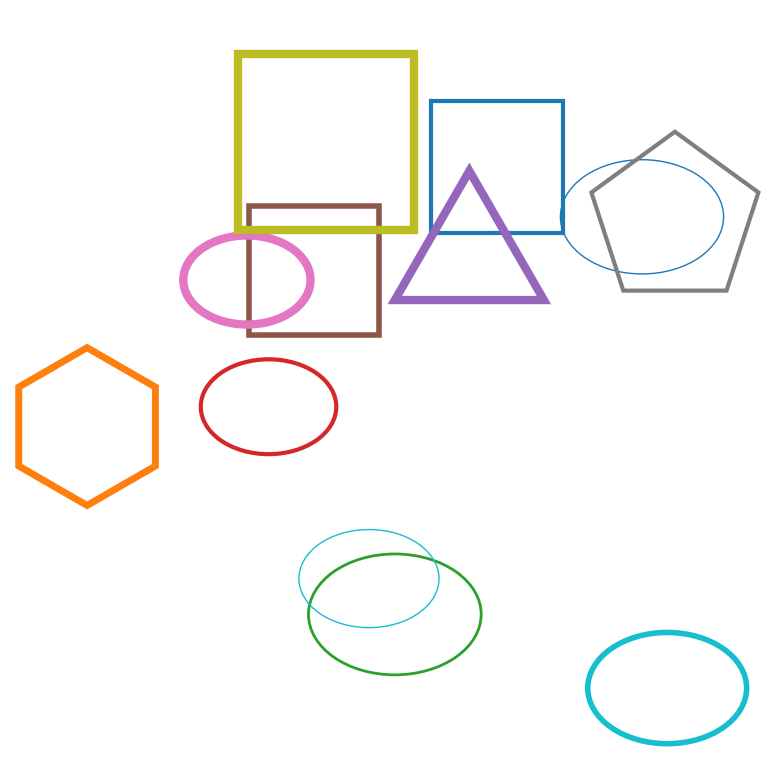[{"shape": "square", "thickness": 1.5, "radius": 0.43, "center": [0.646, 0.783]}, {"shape": "oval", "thickness": 0.5, "radius": 0.53, "center": [0.834, 0.718]}, {"shape": "hexagon", "thickness": 2.5, "radius": 0.51, "center": [0.113, 0.446]}, {"shape": "oval", "thickness": 1, "radius": 0.56, "center": [0.513, 0.202]}, {"shape": "oval", "thickness": 1.5, "radius": 0.44, "center": [0.349, 0.472]}, {"shape": "triangle", "thickness": 3, "radius": 0.56, "center": [0.61, 0.666]}, {"shape": "square", "thickness": 2, "radius": 0.42, "center": [0.407, 0.649]}, {"shape": "oval", "thickness": 3, "radius": 0.41, "center": [0.321, 0.636]}, {"shape": "pentagon", "thickness": 1.5, "radius": 0.57, "center": [0.876, 0.715]}, {"shape": "square", "thickness": 3, "radius": 0.57, "center": [0.423, 0.815]}, {"shape": "oval", "thickness": 0.5, "radius": 0.45, "center": [0.479, 0.249]}, {"shape": "oval", "thickness": 2, "radius": 0.52, "center": [0.866, 0.106]}]